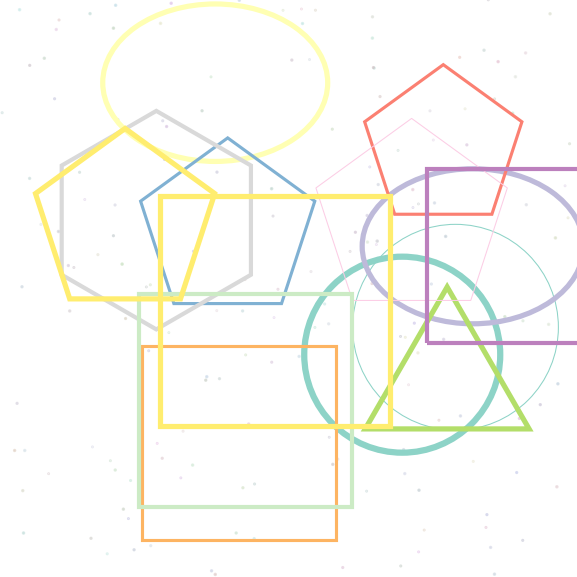[{"shape": "circle", "thickness": 3, "radius": 0.85, "center": [0.697, 0.385]}, {"shape": "circle", "thickness": 0.5, "radius": 0.89, "center": [0.789, 0.433]}, {"shape": "oval", "thickness": 2.5, "radius": 0.97, "center": [0.373, 0.856]}, {"shape": "oval", "thickness": 2.5, "radius": 0.96, "center": [0.819, 0.573]}, {"shape": "pentagon", "thickness": 1.5, "radius": 0.72, "center": [0.768, 0.744]}, {"shape": "pentagon", "thickness": 1.5, "radius": 0.79, "center": [0.394, 0.602]}, {"shape": "square", "thickness": 1.5, "radius": 0.84, "center": [0.414, 0.232]}, {"shape": "triangle", "thickness": 2.5, "radius": 0.82, "center": [0.774, 0.338]}, {"shape": "pentagon", "thickness": 0.5, "radius": 0.87, "center": [0.713, 0.62]}, {"shape": "hexagon", "thickness": 2, "radius": 0.95, "center": [0.271, 0.618]}, {"shape": "square", "thickness": 2, "radius": 0.75, "center": [0.89, 0.557]}, {"shape": "square", "thickness": 2, "radius": 0.93, "center": [0.425, 0.305]}, {"shape": "pentagon", "thickness": 2.5, "radius": 0.82, "center": [0.217, 0.614]}, {"shape": "square", "thickness": 2.5, "radius": 1.0, "center": [0.476, 0.461]}]